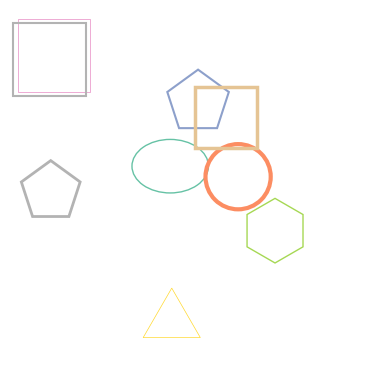[{"shape": "oval", "thickness": 1, "radius": 0.5, "center": [0.442, 0.568]}, {"shape": "circle", "thickness": 3, "radius": 0.42, "center": [0.618, 0.541]}, {"shape": "pentagon", "thickness": 1.5, "radius": 0.42, "center": [0.514, 0.735]}, {"shape": "square", "thickness": 0.5, "radius": 0.47, "center": [0.14, 0.856]}, {"shape": "hexagon", "thickness": 1, "radius": 0.42, "center": [0.714, 0.401]}, {"shape": "triangle", "thickness": 0.5, "radius": 0.43, "center": [0.446, 0.166]}, {"shape": "square", "thickness": 2.5, "radius": 0.4, "center": [0.586, 0.695]}, {"shape": "square", "thickness": 1.5, "radius": 0.48, "center": [0.128, 0.846]}, {"shape": "pentagon", "thickness": 2, "radius": 0.4, "center": [0.132, 0.503]}]